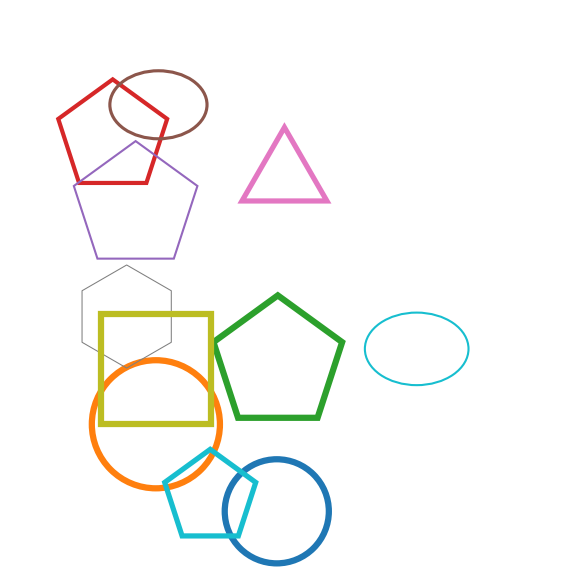[{"shape": "circle", "thickness": 3, "radius": 0.45, "center": [0.479, 0.114]}, {"shape": "circle", "thickness": 3, "radius": 0.55, "center": [0.27, 0.264]}, {"shape": "pentagon", "thickness": 3, "radius": 0.59, "center": [0.481, 0.37]}, {"shape": "pentagon", "thickness": 2, "radius": 0.5, "center": [0.195, 0.763]}, {"shape": "pentagon", "thickness": 1, "radius": 0.56, "center": [0.235, 0.642]}, {"shape": "oval", "thickness": 1.5, "radius": 0.42, "center": [0.274, 0.818]}, {"shape": "triangle", "thickness": 2.5, "radius": 0.42, "center": [0.493, 0.694]}, {"shape": "hexagon", "thickness": 0.5, "radius": 0.45, "center": [0.219, 0.451]}, {"shape": "square", "thickness": 3, "radius": 0.48, "center": [0.271, 0.36]}, {"shape": "pentagon", "thickness": 2.5, "radius": 0.41, "center": [0.364, 0.138]}, {"shape": "oval", "thickness": 1, "radius": 0.45, "center": [0.722, 0.395]}]